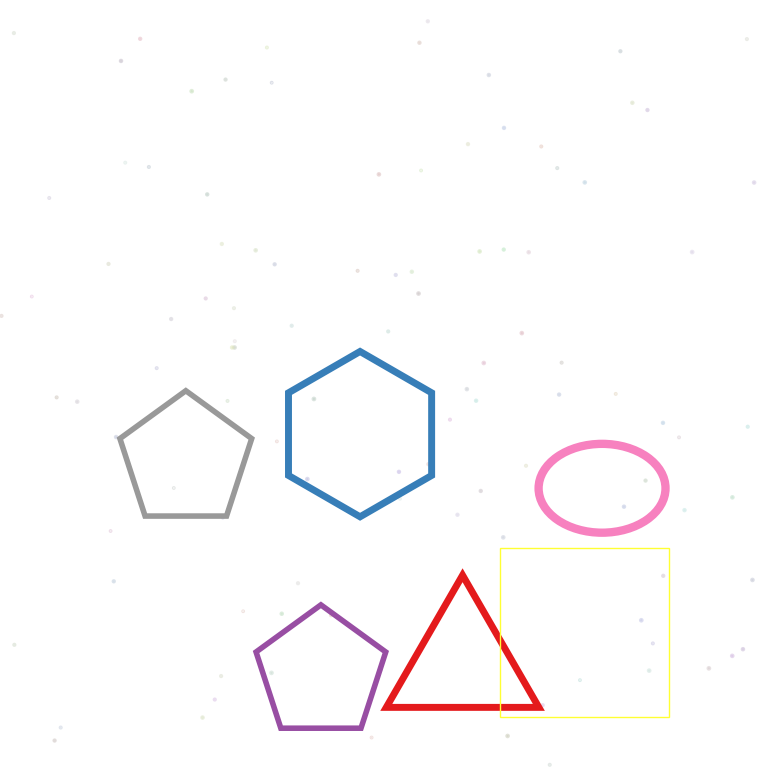[{"shape": "triangle", "thickness": 2.5, "radius": 0.57, "center": [0.601, 0.139]}, {"shape": "hexagon", "thickness": 2.5, "radius": 0.54, "center": [0.468, 0.436]}, {"shape": "pentagon", "thickness": 2, "radius": 0.44, "center": [0.417, 0.126]}, {"shape": "square", "thickness": 0.5, "radius": 0.55, "center": [0.759, 0.179]}, {"shape": "oval", "thickness": 3, "radius": 0.41, "center": [0.782, 0.366]}, {"shape": "pentagon", "thickness": 2, "radius": 0.45, "center": [0.241, 0.403]}]